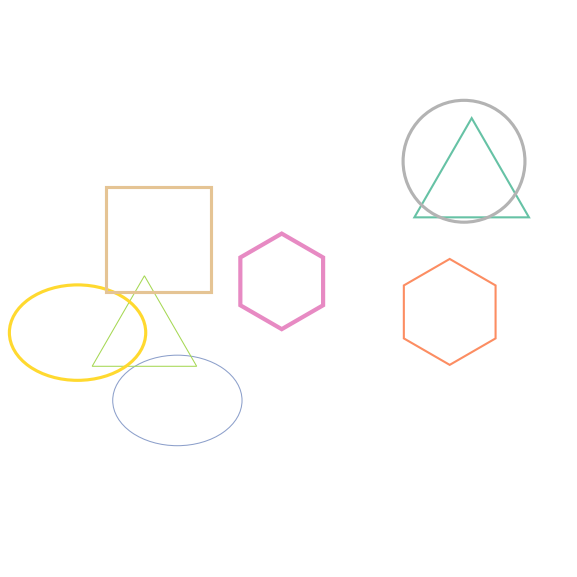[{"shape": "triangle", "thickness": 1, "radius": 0.57, "center": [0.817, 0.68]}, {"shape": "hexagon", "thickness": 1, "radius": 0.46, "center": [0.779, 0.459]}, {"shape": "oval", "thickness": 0.5, "radius": 0.56, "center": [0.307, 0.306]}, {"shape": "hexagon", "thickness": 2, "radius": 0.41, "center": [0.488, 0.512]}, {"shape": "triangle", "thickness": 0.5, "radius": 0.52, "center": [0.25, 0.417]}, {"shape": "oval", "thickness": 1.5, "radius": 0.59, "center": [0.134, 0.423]}, {"shape": "square", "thickness": 1.5, "radius": 0.45, "center": [0.275, 0.584]}, {"shape": "circle", "thickness": 1.5, "radius": 0.53, "center": [0.803, 0.72]}]